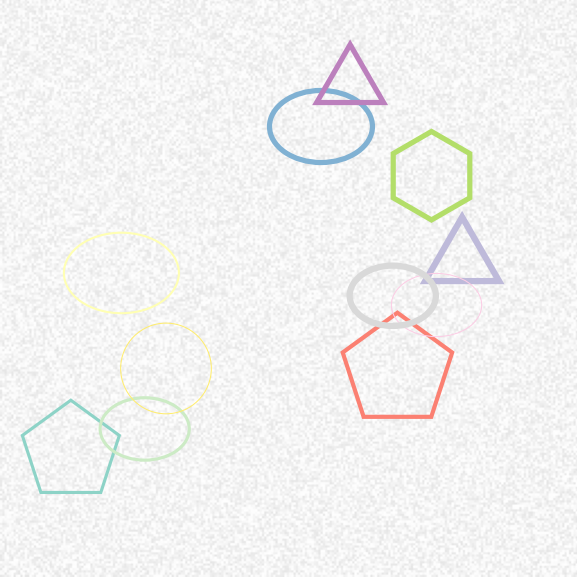[{"shape": "pentagon", "thickness": 1.5, "radius": 0.44, "center": [0.123, 0.218]}, {"shape": "oval", "thickness": 1, "radius": 0.5, "center": [0.21, 0.526]}, {"shape": "triangle", "thickness": 3, "radius": 0.37, "center": [0.8, 0.549]}, {"shape": "pentagon", "thickness": 2, "radius": 0.5, "center": [0.688, 0.358]}, {"shape": "oval", "thickness": 2.5, "radius": 0.45, "center": [0.556, 0.78]}, {"shape": "hexagon", "thickness": 2.5, "radius": 0.38, "center": [0.747, 0.695]}, {"shape": "oval", "thickness": 0.5, "radius": 0.39, "center": [0.756, 0.471]}, {"shape": "oval", "thickness": 3, "radius": 0.37, "center": [0.68, 0.487]}, {"shape": "triangle", "thickness": 2.5, "radius": 0.33, "center": [0.606, 0.855]}, {"shape": "oval", "thickness": 1.5, "radius": 0.39, "center": [0.251, 0.256]}, {"shape": "circle", "thickness": 0.5, "radius": 0.39, "center": [0.287, 0.361]}]